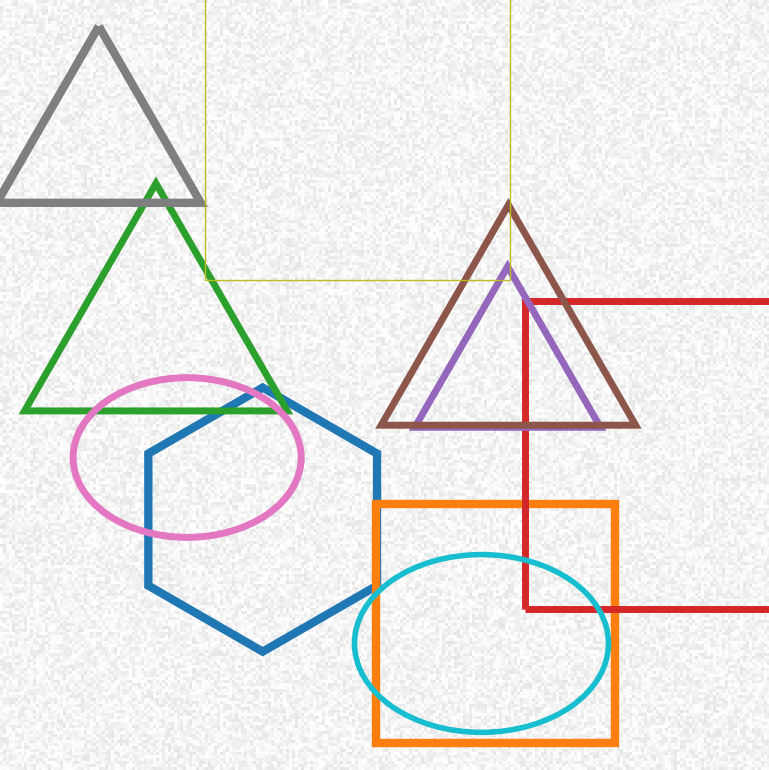[{"shape": "hexagon", "thickness": 3, "radius": 0.86, "center": [0.341, 0.325]}, {"shape": "square", "thickness": 3, "radius": 0.78, "center": [0.644, 0.19]}, {"shape": "triangle", "thickness": 2.5, "radius": 0.98, "center": [0.202, 0.565]}, {"shape": "square", "thickness": 2.5, "radius": 1.0, "center": [0.882, 0.409]}, {"shape": "triangle", "thickness": 2.5, "radius": 0.7, "center": [0.659, 0.515]}, {"shape": "triangle", "thickness": 2.5, "radius": 0.95, "center": [0.66, 0.543]}, {"shape": "oval", "thickness": 2.5, "radius": 0.74, "center": [0.243, 0.406]}, {"shape": "triangle", "thickness": 3, "radius": 0.76, "center": [0.128, 0.813]}, {"shape": "square", "thickness": 0.5, "radius": 0.99, "center": [0.465, 0.834]}, {"shape": "oval", "thickness": 2, "radius": 0.82, "center": [0.625, 0.164]}]